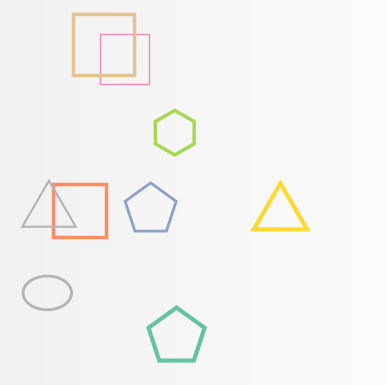[{"shape": "pentagon", "thickness": 3, "radius": 0.38, "center": [0.456, 0.125]}, {"shape": "square", "thickness": 2.5, "radius": 0.35, "center": [0.205, 0.454]}, {"shape": "pentagon", "thickness": 2, "radius": 0.35, "center": [0.389, 0.456]}, {"shape": "square", "thickness": 1, "radius": 0.32, "center": [0.321, 0.847]}, {"shape": "hexagon", "thickness": 2.5, "radius": 0.29, "center": [0.451, 0.655]}, {"shape": "triangle", "thickness": 3, "radius": 0.4, "center": [0.724, 0.444]}, {"shape": "square", "thickness": 2.5, "radius": 0.39, "center": [0.267, 0.885]}, {"shape": "oval", "thickness": 2, "radius": 0.31, "center": [0.122, 0.239]}, {"shape": "triangle", "thickness": 1.5, "radius": 0.4, "center": [0.126, 0.451]}]